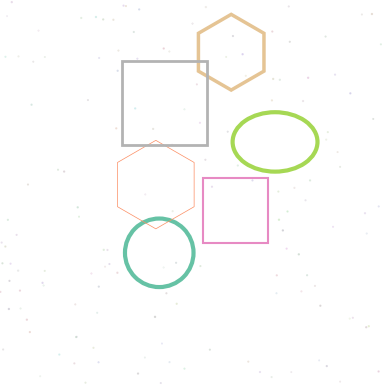[{"shape": "circle", "thickness": 3, "radius": 0.45, "center": [0.414, 0.343]}, {"shape": "hexagon", "thickness": 0.5, "radius": 0.57, "center": [0.405, 0.521]}, {"shape": "square", "thickness": 1.5, "radius": 0.42, "center": [0.613, 0.453]}, {"shape": "oval", "thickness": 3, "radius": 0.55, "center": [0.714, 0.631]}, {"shape": "hexagon", "thickness": 2.5, "radius": 0.49, "center": [0.6, 0.864]}, {"shape": "square", "thickness": 2, "radius": 0.55, "center": [0.426, 0.732]}]